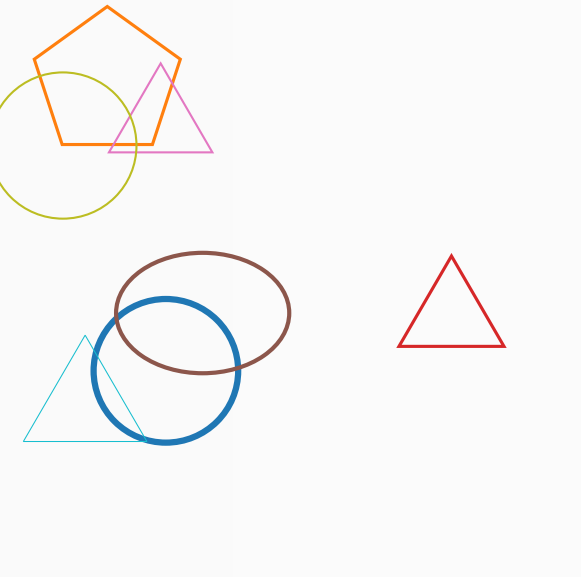[{"shape": "circle", "thickness": 3, "radius": 0.62, "center": [0.285, 0.357]}, {"shape": "pentagon", "thickness": 1.5, "radius": 0.66, "center": [0.185, 0.856]}, {"shape": "triangle", "thickness": 1.5, "radius": 0.52, "center": [0.777, 0.452]}, {"shape": "oval", "thickness": 2, "radius": 0.74, "center": [0.349, 0.457]}, {"shape": "triangle", "thickness": 1, "radius": 0.51, "center": [0.276, 0.787]}, {"shape": "circle", "thickness": 1, "radius": 0.63, "center": [0.108, 0.747]}, {"shape": "triangle", "thickness": 0.5, "radius": 0.61, "center": [0.146, 0.296]}]